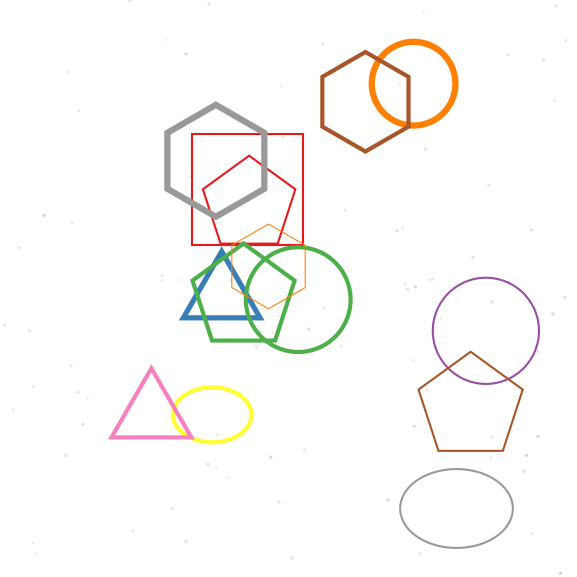[{"shape": "pentagon", "thickness": 1, "radius": 0.42, "center": [0.431, 0.645]}, {"shape": "square", "thickness": 1, "radius": 0.48, "center": [0.428, 0.671]}, {"shape": "triangle", "thickness": 2.5, "radius": 0.38, "center": [0.384, 0.487]}, {"shape": "pentagon", "thickness": 2, "radius": 0.46, "center": [0.422, 0.485]}, {"shape": "circle", "thickness": 2, "radius": 0.45, "center": [0.516, 0.48]}, {"shape": "circle", "thickness": 1, "radius": 0.46, "center": [0.841, 0.426]}, {"shape": "hexagon", "thickness": 0.5, "radius": 0.37, "center": [0.465, 0.538]}, {"shape": "circle", "thickness": 3, "radius": 0.36, "center": [0.716, 0.854]}, {"shape": "oval", "thickness": 2, "radius": 0.34, "center": [0.367, 0.281]}, {"shape": "pentagon", "thickness": 1, "radius": 0.47, "center": [0.815, 0.295]}, {"shape": "hexagon", "thickness": 2, "radius": 0.43, "center": [0.633, 0.823]}, {"shape": "triangle", "thickness": 2, "radius": 0.4, "center": [0.262, 0.282]}, {"shape": "oval", "thickness": 1, "radius": 0.49, "center": [0.79, 0.119]}, {"shape": "hexagon", "thickness": 3, "radius": 0.48, "center": [0.374, 0.721]}]